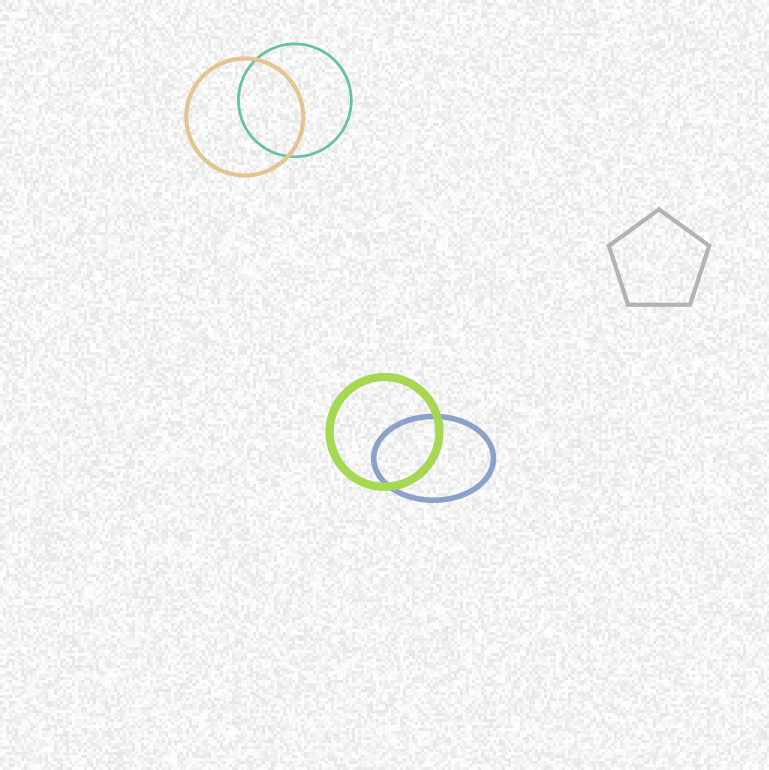[{"shape": "circle", "thickness": 1, "radius": 0.37, "center": [0.383, 0.87]}, {"shape": "oval", "thickness": 2, "radius": 0.39, "center": [0.563, 0.405]}, {"shape": "circle", "thickness": 3, "radius": 0.36, "center": [0.499, 0.439]}, {"shape": "circle", "thickness": 1.5, "radius": 0.38, "center": [0.318, 0.848]}, {"shape": "pentagon", "thickness": 1.5, "radius": 0.34, "center": [0.856, 0.66]}]